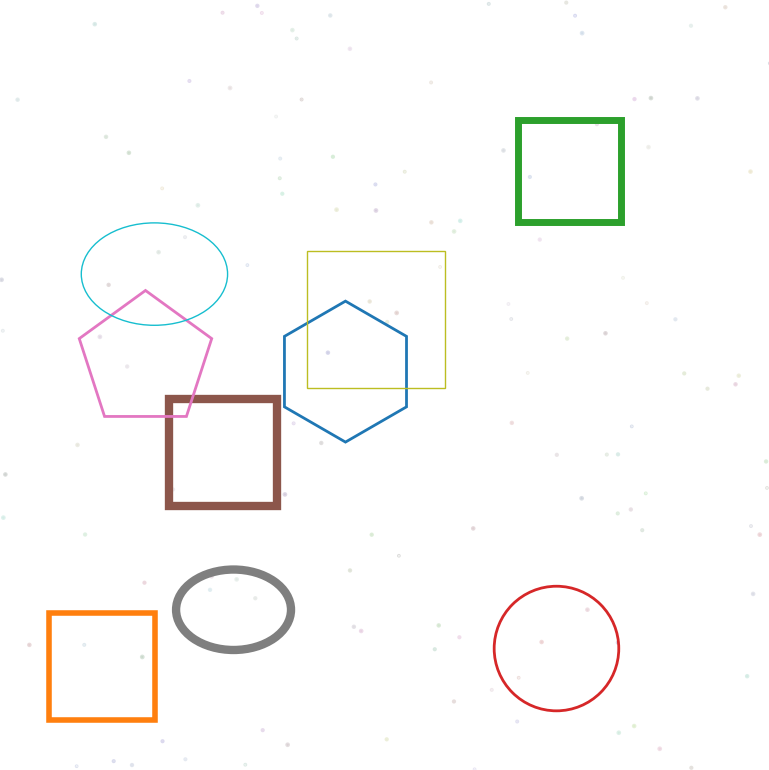[{"shape": "hexagon", "thickness": 1, "radius": 0.46, "center": [0.449, 0.517]}, {"shape": "square", "thickness": 2, "radius": 0.34, "center": [0.132, 0.134]}, {"shape": "square", "thickness": 2.5, "radius": 0.33, "center": [0.739, 0.778]}, {"shape": "circle", "thickness": 1, "radius": 0.4, "center": [0.723, 0.158]}, {"shape": "square", "thickness": 3, "radius": 0.35, "center": [0.29, 0.412]}, {"shape": "pentagon", "thickness": 1, "radius": 0.45, "center": [0.189, 0.532]}, {"shape": "oval", "thickness": 3, "radius": 0.37, "center": [0.303, 0.208]}, {"shape": "square", "thickness": 0.5, "radius": 0.45, "center": [0.488, 0.585]}, {"shape": "oval", "thickness": 0.5, "radius": 0.48, "center": [0.201, 0.644]}]